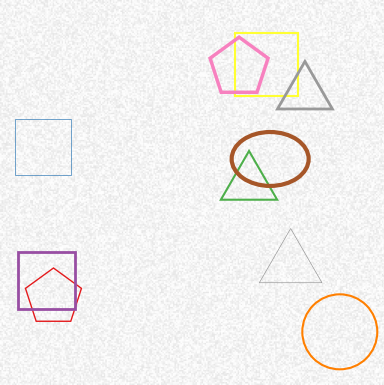[{"shape": "pentagon", "thickness": 1, "radius": 0.38, "center": [0.139, 0.227]}, {"shape": "square", "thickness": 0.5, "radius": 0.36, "center": [0.112, 0.618]}, {"shape": "triangle", "thickness": 1.5, "radius": 0.42, "center": [0.647, 0.523]}, {"shape": "square", "thickness": 2, "radius": 0.37, "center": [0.122, 0.272]}, {"shape": "circle", "thickness": 1.5, "radius": 0.49, "center": [0.883, 0.138]}, {"shape": "square", "thickness": 1.5, "radius": 0.41, "center": [0.693, 0.832]}, {"shape": "oval", "thickness": 3, "radius": 0.5, "center": [0.702, 0.587]}, {"shape": "pentagon", "thickness": 2.5, "radius": 0.4, "center": [0.621, 0.824]}, {"shape": "triangle", "thickness": 2, "radius": 0.41, "center": [0.792, 0.758]}, {"shape": "triangle", "thickness": 0.5, "radius": 0.47, "center": [0.755, 0.313]}]